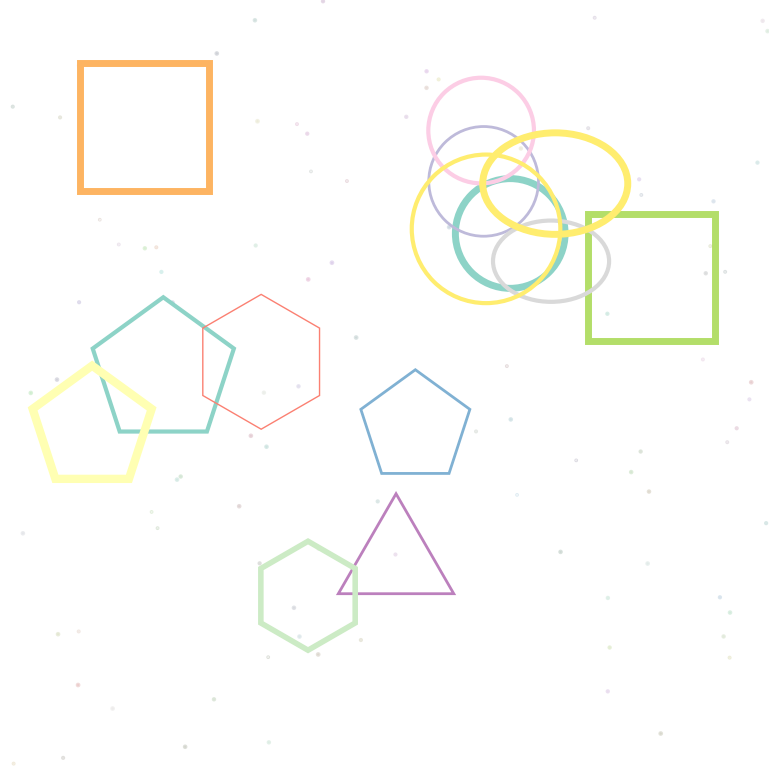[{"shape": "pentagon", "thickness": 1.5, "radius": 0.48, "center": [0.212, 0.518]}, {"shape": "circle", "thickness": 2.5, "radius": 0.36, "center": [0.663, 0.697]}, {"shape": "pentagon", "thickness": 3, "radius": 0.41, "center": [0.12, 0.444]}, {"shape": "circle", "thickness": 1, "radius": 0.36, "center": [0.628, 0.764]}, {"shape": "hexagon", "thickness": 0.5, "radius": 0.44, "center": [0.339, 0.53]}, {"shape": "pentagon", "thickness": 1, "radius": 0.37, "center": [0.539, 0.445]}, {"shape": "square", "thickness": 2.5, "radius": 0.42, "center": [0.188, 0.835]}, {"shape": "square", "thickness": 2.5, "radius": 0.41, "center": [0.846, 0.64]}, {"shape": "circle", "thickness": 1.5, "radius": 0.34, "center": [0.625, 0.83]}, {"shape": "oval", "thickness": 1.5, "radius": 0.38, "center": [0.716, 0.661]}, {"shape": "triangle", "thickness": 1, "radius": 0.43, "center": [0.514, 0.272]}, {"shape": "hexagon", "thickness": 2, "radius": 0.35, "center": [0.4, 0.226]}, {"shape": "oval", "thickness": 2.5, "radius": 0.47, "center": [0.721, 0.762]}, {"shape": "circle", "thickness": 1.5, "radius": 0.48, "center": [0.631, 0.703]}]